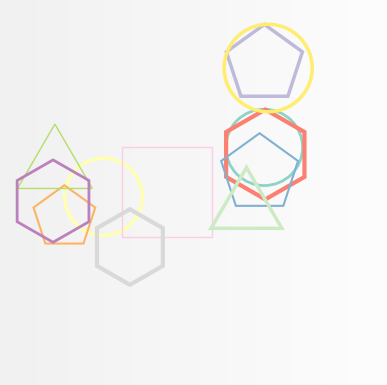[{"shape": "circle", "thickness": 2, "radius": 0.5, "center": [0.682, 0.617]}, {"shape": "circle", "thickness": 2.5, "radius": 0.5, "center": [0.267, 0.489]}, {"shape": "pentagon", "thickness": 2.5, "radius": 0.52, "center": [0.682, 0.833]}, {"shape": "hexagon", "thickness": 3, "radius": 0.58, "center": [0.685, 0.599]}, {"shape": "pentagon", "thickness": 1.5, "radius": 0.52, "center": [0.67, 0.55]}, {"shape": "pentagon", "thickness": 1.5, "radius": 0.42, "center": [0.166, 0.435]}, {"shape": "triangle", "thickness": 1, "radius": 0.56, "center": [0.142, 0.566]}, {"shape": "square", "thickness": 1, "radius": 0.58, "center": [0.431, 0.502]}, {"shape": "hexagon", "thickness": 3, "radius": 0.49, "center": [0.335, 0.358]}, {"shape": "hexagon", "thickness": 2, "radius": 0.53, "center": [0.137, 0.478]}, {"shape": "triangle", "thickness": 2.5, "radius": 0.53, "center": [0.636, 0.46]}, {"shape": "circle", "thickness": 2.5, "radius": 0.57, "center": [0.692, 0.823]}]